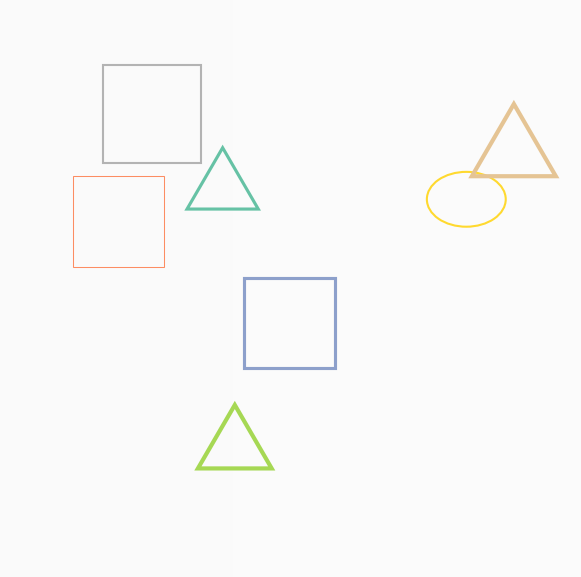[{"shape": "triangle", "thickness": 1.5, "radius": 0.35, "center": [0.383, 0.673]}, {"shape": "square", "thickness": 0.5, "radius": 0.39, "center": [0.204, 0.615]}, {"shape": "square", "thickness": 1.5, "radius": 0.39, "center": [0.498, 0.44]}, {"shape": "triangle", "thickness": 2, "radius": 0.37, "center": [0.404, 0.225]}, {"shape": "oval", "thickness": 1, "radius": 0.34, "center": [0.802, 0.654]}, {"shape": "triangle", "thickness": 2, "radius": 0.42, "center": [0.884, 0.736]}, {"shape": "square", "thickness": 1, "radius": 0.42, "center": [0.261, 0.802]}]